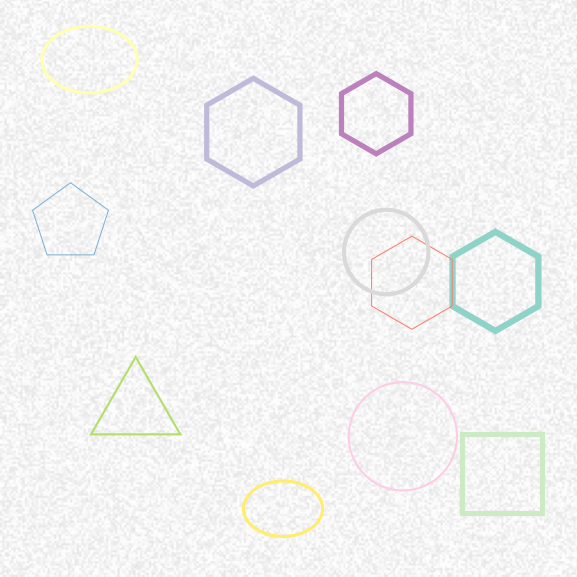[{"shape": "hexagon", "thickness": 3, "radius": 0.43, "center": [0.858, 0.512]}, {"shape": "oval", "thickness": 1.5, "radius": 0.41, "center": [0.155, 0.896]}, {"shape": "hexagon", "thickness": 2.5, "radius": 0.47, "center": [0.439, 0.77]}, {"shape": "hexagon", "thickness": 0.5, "radius": 0.4, "center": [0.713, 0.51]}, {"shape": "pentagon", "thickness": 0.5, "radius": 0.35, "center": [0.122, 0.614]}, {"shape": "triangle", "thickness": 1, "radius": 0.45, "center": [0.235, 0.292]}, {"shape": "circle", "thickness": 1, "radius": 0.47, "center": [0.698, 0.244]}, {"shape": "circle", "thickness": 2, "radius": 0.37, "center": [0.669, 0.563]}, {"shape": "hexagon", "thickness": 2.5, "radius": 0.35, "center": [0.651, 0.802]}, {"shape": "square", "thickness": 2.5, "radius": 0.35, "center": [0.87, 0.179]}, {"shape": "oval", "thickness": 1.5, "radius": 0.34, "center": [0.49, 0.118]}]